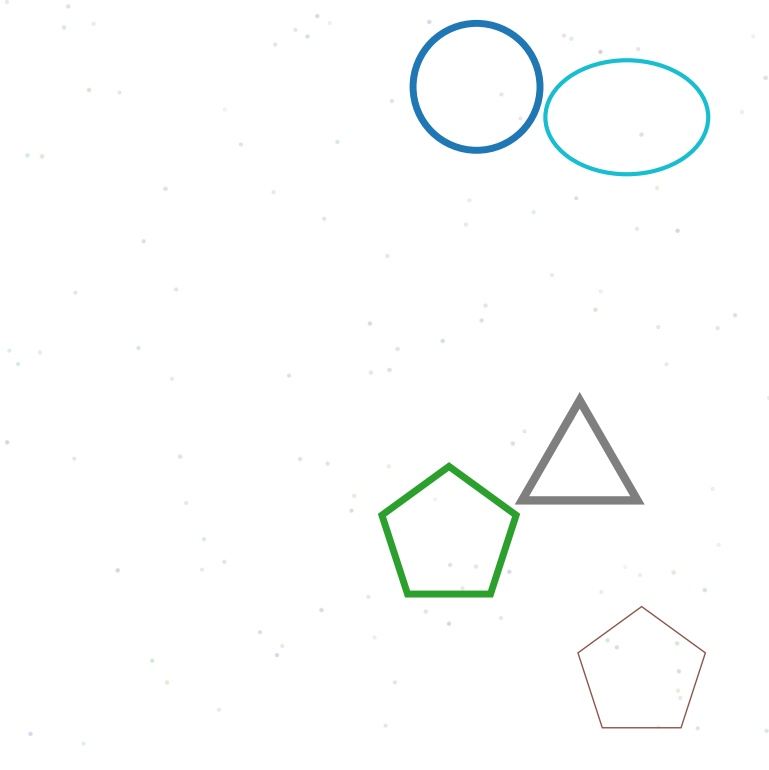[{"shape": "circle", "thickness": 2.5, "radius": 0.41, "center": [0.619, 0.887]}, {"shape": "pentagon", "thickness": 2.5, "radius": 0.46, "center": [0.583, 0.303]}, {"shape": "pentagon", "thickness": 0.5, "radius": 0.43, "center": [0.833, 0.125]}, {"shape": "triangle", "thickness": 3, "radius": 0.43, "center": [0.753, 0.393]}, {"shape": "oval", "thickness": 1.5, "radius": 0.53, "center": [0.814, 0.848]}]